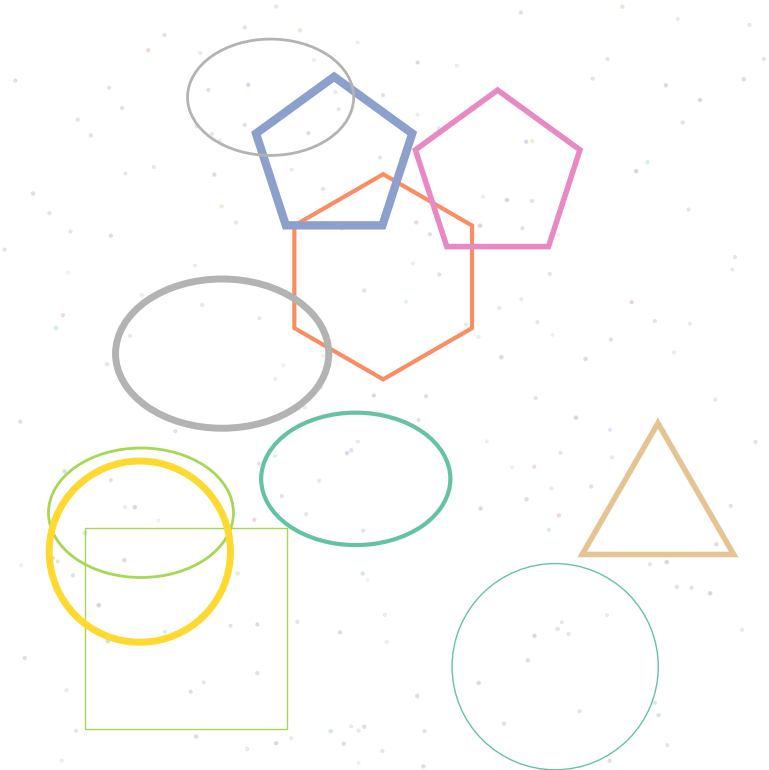[{"shape": "circle", "thickness": 0.5, "radius": 0.67, "center": [0.721, 0.134]}, {"shape": "oval", "thickness": 1.5, "radius": 0.61, "center": [0.462, 0.378]}, {"shape": "hexagon", "thickness": 1.5, "radius": 0.67, "center": [0.498, 0.641]}, {"shape": "pentagon", "thickness": 3, "radius": 0.53, "center": [0.434, 0.794]}, {"shape": "pentagon", "thickness": 2, "radius": 0.56, "center": [0.646, 0.771]}, {"shape": "oval", "thickness": 1, "radius": 0.6, "center": [0.183, 0.334]}, {"shape": "square", "thickness": 0.5, "radius": 0.65, "center": [0.242, 0.184]}, {"shape": "circle", "thickness": 2.5, "radius": 0.59, "center": [0.182, 0.284]}, {"shape": "triangle", "thickness": 2, "radius": 0.57, "center": [0.854, 0.337]}, {"shape": "oval", "thickness": 2.5, "radius": 0.69, "center": [0.289, 0.541]}, {"shape": "oval", "thickness": 1, "radius": 0.54, "center": [0.351, 0.874]}]